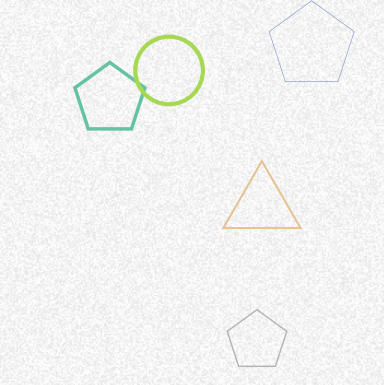[{"shape": "pentagon", "thickness": 2.5, "radius": 0.48, "center": [0.285, 0.742]}, {"shape": "pentagon", "thickness": 0.5, "radius": 0.58, "center": [0.81, 0.882]}, {"shape": "circle", "thickness": 3, "radius": 0.44, "center": [0.439, 0.817]}, {"shape": "triangle", "thickness": 1.5, "radius": 0.58, "center": [0.68, 0.466]}, {"shape": "pentagon", "thickness": 1, "radius": 0.41, "center": [0.668, 0.114]}]